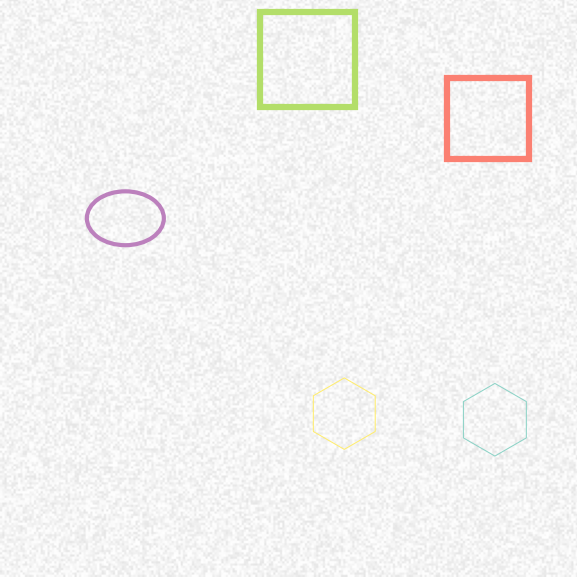[{"shape": "hexagon", "thickness": 0.5, "radius": 0.31, "center": [0.857, 0.272]}, {"shape": "square", "thickness": 3, "radius": 0.35, "center": [0.845, 0.794]}, {"shape": "square", "thickness": 3, "radius": 0.41, "center": [0.533, 0.895]}, {"shape": "oval", "thickness": 2, "radius": 0.33, "center": [0.217, 0.621]}, {"shape": "hexagon", "thickness": 0.5, "radius": 0.31, "center": [0.596, 0.283]}]